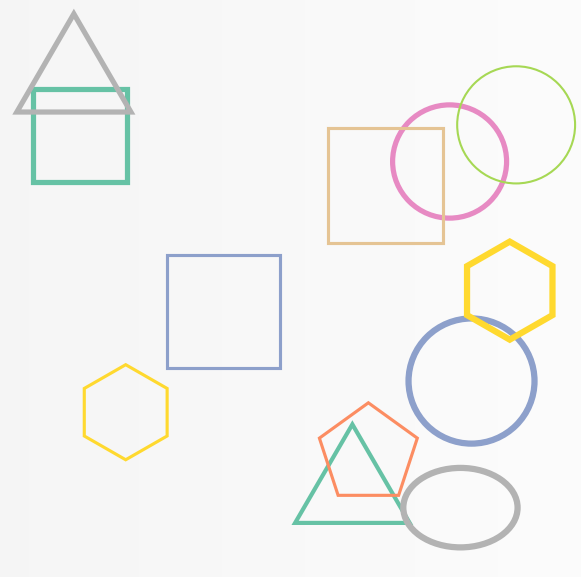[{"shape": "square", "thickness": 2.5, "radius": 0.4, "center": [0.138, 0.764]}, {"shape": "triangle", "thickness": 2, "radius": 0.57, "center": [0.606, 0.151]}, {"shape": "pentagon", "thickness": 1.5, "radius": 0.44, "center": [0.634, 0.213]}, {"shape": "circle", "thickness": 3, "radius": 0.54, "center": [0.811, 0.339]}, {"shape": "square", "thickness": 1.5, "radius": 0.49, "center": [0.384, 0.46]}, {"shape": "circle", "thickness": 2.5, "radius": 0.49, "center": [0.773, 0.719]}, {"shape": "circle", "thickness": 1, "radius": 0.51, "center": [0.888, 0.783]}, {"shape": "hexagon", "thickness": 3, "radius": 0.42, "center": [0.877, 0.496]}, {"shape": "hexagon", "thickness": 1.5, "radius": 0.41, "center": [0.216, 0.285]}, {"shape": "square", "thickness": 1.5, "radius": 0.5, "center": [0.663, 0.678]}, {"shape": "triangle", "thickness": 2.5, "radius": 0.57, "center": [0.127, 0.862]}, {"shape": "oval", "thickness": 3, "radius": 0.49, "center": [0.792, 0.12]}]